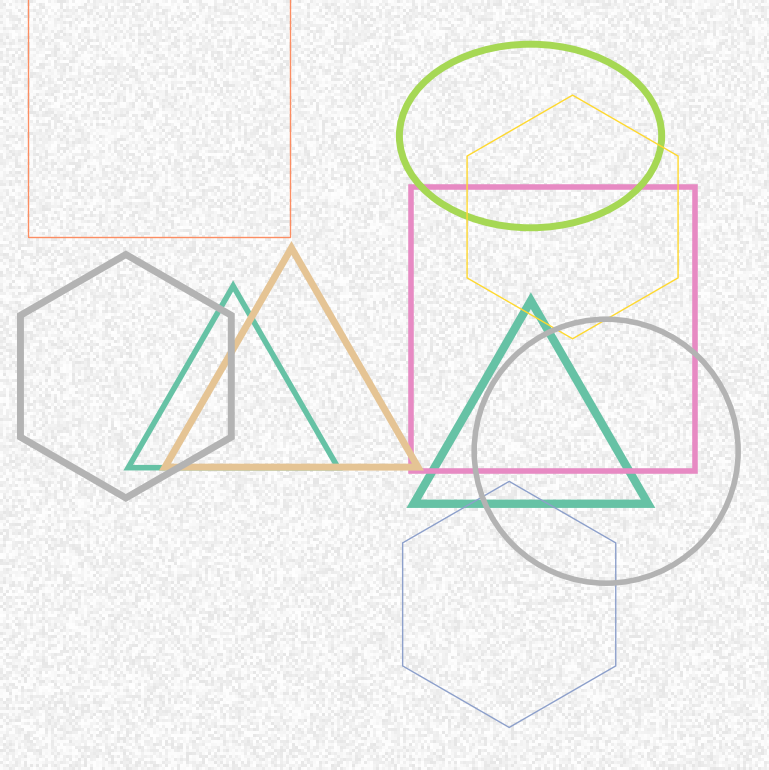[{"shape": "triangle", "thickness": 3, "radius": 0.88, "center": [0.689, 0.434]}, {"shape": "triangle", "thickness": 2, "radius": 0.79, "center": [0.303, 0.471]}, {"shape": "square", "thickness": 0.5, "radius": 0.85, "center": [0.207, 0.862]}, {"shape": "hexagon", "thickness": 0.5, "radius": 0.8, "center": [0.661, 0.215]}, {"shape": "square", "thickness": 2, "radius": 0.92, "center": [0.719, 0.573]}, {"shape": "oval", "thickness": 2.5, "radius": 0.85, "center": [0.689, 0.823]}, {"shape": "hexagon", "thickness": 0.5, "radius": 0.79, "center": [0.744, 0.718]}, {"shape": "triangle", "thickness": 2.5, "radius": 0.95, "center": [0.379, 0.488]}, {"shape": "circle", "thickness": 2, "radius": 0.86, "center": [0.787, 0.414]}, {"shape": "hexagon", "thickness": 2.5, "radius": 0.79, "center": [0.163, 0.511]}]